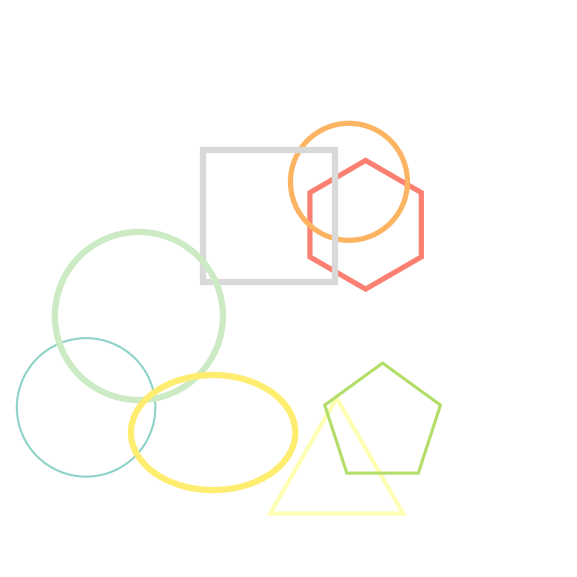[{"shape": "circle", "thickness": 1, "radius": 0.6, "center": [0.149, 0.294]}, {"shape": "triangle", "thickness": 2, "radius": 0.66, "center": [0.583, 0.177]}, {"shape": "hexagon", "thickness": 2.5, "radius": 0.56, "center": [0.633, 0.61]}, {"shape": "circle", "thickness": 2.5, "radius": 0.51, "center": [0.604, 0.684]}, {"shape": "pentagon", "thickness": 1.5, "radius": 0.53, "center": [0.663, 0.265]}, {"shape": "square", "thickness": 3, "radius": 0.57, "center": [0.466, 0.625]}, {"shape": "circle", "thickness": 3, "radius": 0.73, "center": [0.241, 0.452]}, {"shape": "oval", "thickness": 3, "radius": 0.71, "center": [0.369, 0.25]}]